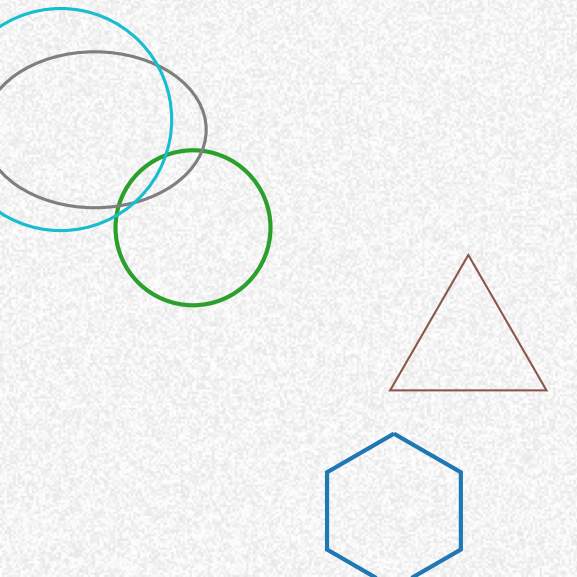[{"shape": "hexagon", "thickness": 2, "radius": 0.67, "center": [0.682, 0.114]}, {"shape": "circle", "thickness": 2, "radius": 0.67, "center": [0.334, 0.605]}, {"shape": "triangle", "thickness": 1, "radius": 0.78, "center": [0.811, 0.401]}, {"shape": "oval", "thickness": 1.5, "radius": 0.96, "center": [0.164, 0.774]}, {"shape": "circle", "thickness": 1.5, "radius": 0.96, "center": [0.105, 0.792]}]